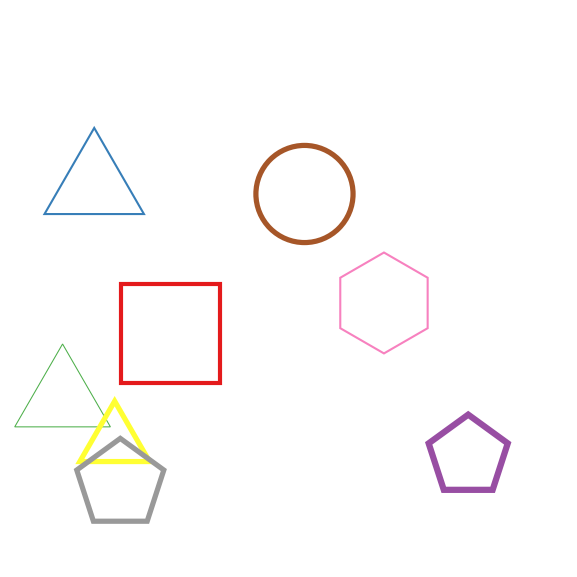[{"shape": "square", "thickness": 2, "radius": 0.43, "center": [0.295, 0.421]}, {"shape": "triangle", "thickness": 1, "radius": 0.5, "center": [0.163, 0.678]}, {"shape": "triangle", "thickness": 0.5, "radius": 0.48, "center": [0.108, 0.308]}, {"shape": "pentagon", "thickness": 3, "radius": 0.36, "center": [0.811, 0.209]}, {"shape": "triangle", "thickness": 2.5, "radius": 0.35, "center": [0.199, 0.235]}, {"shape": "circle", "thickness": 2.5, "radius": 0.42, "center": [0.527, 0.663]}, {"shape": "hexagon", "thickness": 1, "radius": 0.44, "center": [0.665, 0.475]}, {"shape": "pentagon", "thickness": 2.5, "radius": 0.4, "center": [0.208, 0.161]}]